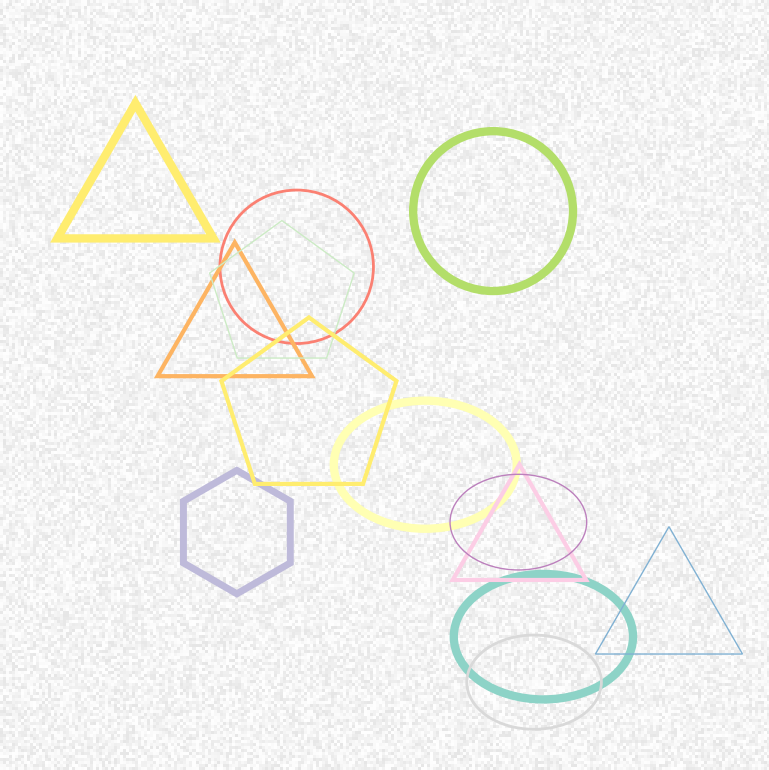[{"shape": "oval", "thickness": 3, "radius": 0.58, "center": [0.706, 0.173]}, {"shape": "oval", "thickness": 3, "radius": 0.59, "center": [0.552, 0.396]}, {"shape": "hexagon", "thickness": 2.5, "radius": 0.4, "center": [0.308, 0.309]}, {"shape": "circle", "thickness": 1, "radius": 0.5, "center": [0.385, 0.654]}, {"shape": "triangle", "thickness": 0.5, "radius": 0.55, "center": [0.869, 0.206]}, {"shape": "triangle", "thickness": 1.5, "radius": 0.58, "center": [0.305, 0.569]}, {"shape": "circle", "thickness": 3, "radius": 0.52, "center": [0.64, 0.726]}, {"shape": "triangle", "thickness": 1.5, "radius": 0.5, "center": [0.675, 0.297]}, {"shape": "oval", "thickness": 1, "radius": 0.44, "center": [0.694, 0.114]}, {"shape": "oval", "thickness": 0.5, "radius": 0.44, "center": [0.673, 0.322]}, {"shape": "pentagon", "thickness": 0.5, "radius": 0.49, "center": [0.366, 0.615]}, {"shape": "triangle", "thickness": 3, "radius": 0.59, "center": [0.176, 0.749]}, {"shape": "pentagon", "thickness": 1.5, "radius": 0.6, "center": [0.401, 0.468]}]